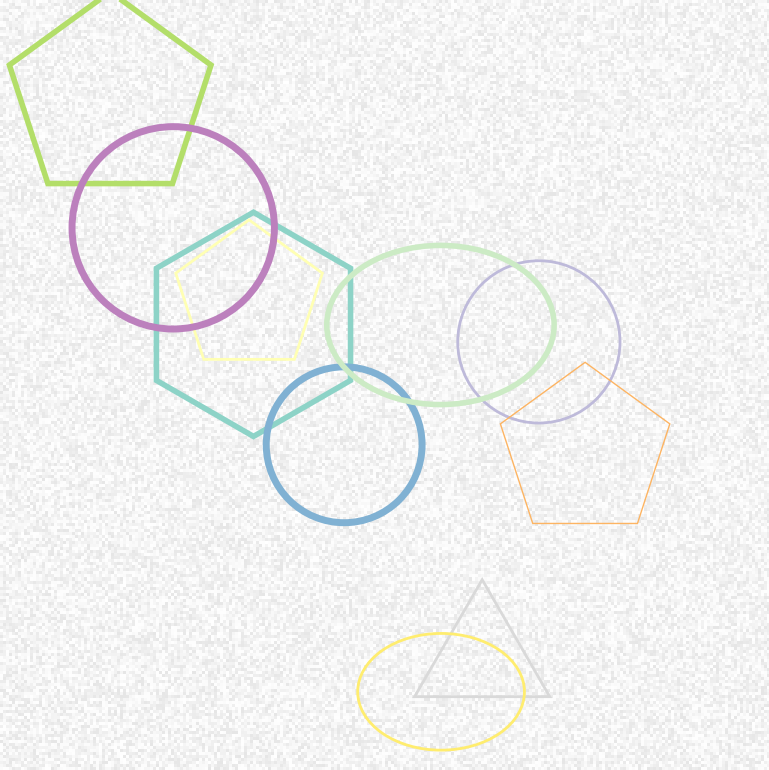[{"shape": "hexagon", "thickness": 2, "radius": 0.73, "center": [0.329, 0.579]}, {"shape": "pentagon", "thickness": 1, "radius": 0.5, "center": [0.323, 0.614]}, {"shape": "circle", "thickness": 1, "radius": 0.53, "center": [0.7, 0.556]}, {"shape": "circle", "thickness": 2.5, "radius": 0.51, "center": [0.447, 0.422]}, {"shape": "pentagon", "thickness": 0.5, "radius": 0.58, "center": [0.76, 0.414]}, {"shape": "pentagon", "thickness": 2, "radius": 0.69, "center": [0.143, 0.873]}, {"shape": "triangle", "thickness": 1, "radius": 0.51, "center": [0.626, 0.146]}, {"shape": "circle", "thickness": 2.5, "radius": 0.66, "center": [0.225, 0.704]}, {"shape": "oval", "thickness": 2, "radius": 0.74, "center": [0.572, 0.578]}, {"shape": "oval", "thickness": 1, "radius": 0.54, "center": [0.573, 0.102]}]